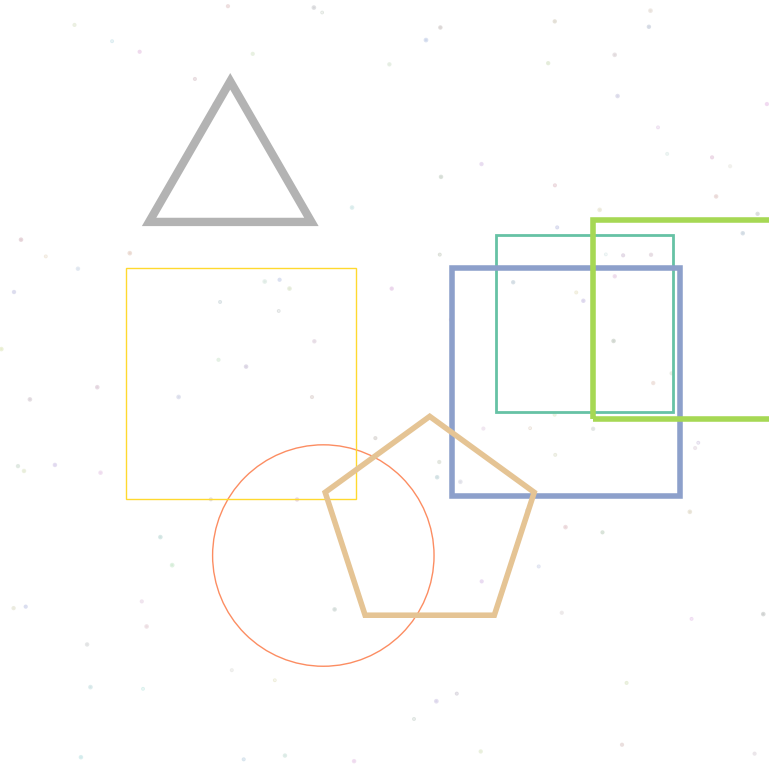[{"shape": "square", "thickness": 1, "radius": 0.57, "center": [0.759, 0.58]}, {"shape": "circle", "thickness": 0.5, "radius": 0.72, "center": [0.42, 0.279]}, {"shape": "square", "thickness": 2, "radius": 0.74, "center": [0.736, 0.504]}, {"shape": "square", "thickness": 2, "radius": 0.65, "center": [0.899, 0.585]}, {"shape": "square", "thickness": 0.5, "radius": 0.75, "center": [0.313, 0.502]}, {"shape": "pentagon", "thickness": 2, "radius": 0.71, "center": [0.558, 0.316]}, {"shape": "triangle", "thickness": 3, "radius": 0.61, "center": [0.299, 0.773]}]